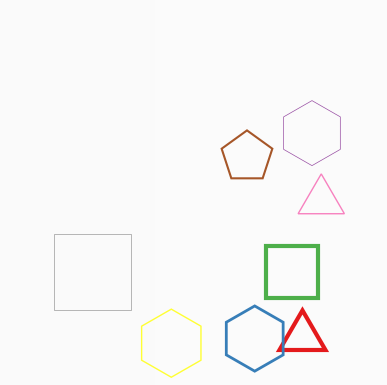[{"shape": "triangle", "thickness": 3, "radius": 0.34, "center": [0.781, 0.125]}, {"shape": "hexagon", "thickness": 2, "radius": 0.42, "center": [0.657, 0.121]}, {"shape": "square", "thickness": 3, "radius": 0.34, "center": [0.754, 0.294]}, {"shape": "hexagon", "thickness": 0.5, "radius": 0.42, "center": [0.805, 0.654]}, {"shape": "hexagon", "thickness": 1, "radius": 0.44, "center": [0.442, 0.109]}, {"shape": "pentagon", "thickness": 1.5, "radius": 0.34, "center": [0.637, 0.592]}, {"shape": "triangle", "thickness": 1, "radius": 0.34, "center": [0.829, 0.479]}, {"shape": "square", "thickness": 0.5, "radius": 0.49, "center": [0.239, 0.293]}]